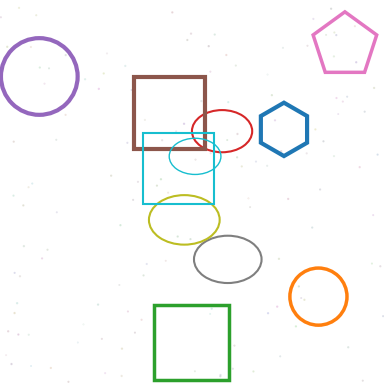[{"shape": "hexagon", "thickness": 3, "radius": 0.35, "center": [0.738, 0.664]}, {"shape": "circle", "thickness": 2.5, "radius": 0.37, "center": [0.827, 0.23]}, {"shape": "square", "thickness": 2.5, "radius": 0.49, "center": [0.497, 0.11]}, {"shape": "oval", "thickness": 1.5, "radius": 0.39, "center": [0.577, 0.659]}, {"shape": "circle", "thickness": 3, "radius": 0.5, "center": [0.102, 0.801]}, {"shape": "square", "thickness": 3, "radius": 0.47, "center": [0.44, 0.707]}, {"shape": "pentagon", "thickness": 2.5, "radius": 0.43, "center": [0.896, 0.882]}, {"shape": "oval", "thickness": 1.5, "radius": 0.44, "center": [0.592, 0.326]}, {"shape": "oval", "thickness": 1.5, "radius": 0.46, "center": [0.479, 0.429]}, {"shape": "oval", "thickness": 1, "radius": 0.34, "center": [0.507, 0.594]}, {"shape": "square", "thickness": 1.5, "radius": 0.46, "center": [0.464, 0.563]}]